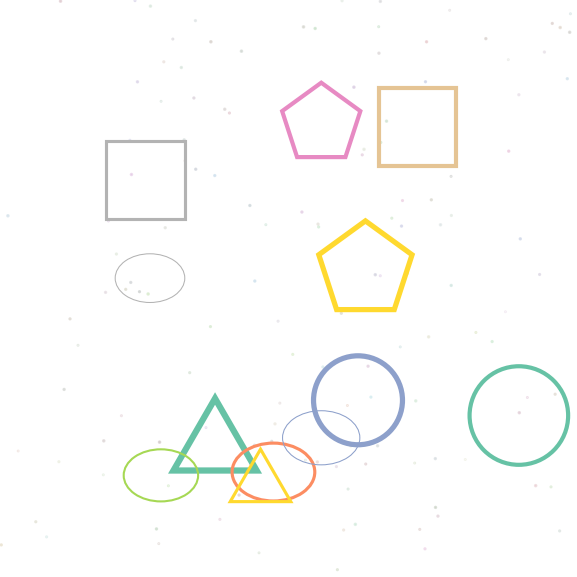[{"shape": "triangle", "thickness": 3, "radius": 0.42, "center": [0.372, 0.226]}, {"shape": "circle", "thickness": 2, "radius": 0.43, "center": [0.898, 0.28]}, {"shape": "oval", "thickness": 1.5, "radius": 0.36, "center": [0.473, 0.182]}, {"shape": "oval", "thickness": 0.5, "radius": 0.33, "center": [0.556, 0.241]}, {"shape": "circle", "thickness": 2.5, "radius": 0.39, "center": [0.62, 0.306]}, {"shape": "pentagon", "thickness": 2, "radius": 0.36, "center": [0.556, 0.785]}, {"shape": "oval", "thickness": 1, "radius": 0.32, "center": [0.279, 0.176]}, {"shape": "triangle", "thickness": 1.5, "radius": 0.3, "center": [0.451, 0.161]}, {"shape": "pentagon", "thickness": 2.5, "radius": 0.42, "center": [0.633, 0.532]}, {"shape": "square", "thickness": 2, "radius": 0.34, "center": [0.723, 0.779]}, {"shape": "oval", "thickness": 0.5, "radius": 0.3, "center": [0.26, 0.518]}, {"shape": "square", "thickness": 1.5, "radius": 0.34, "center": [0.252, 0.688]}]